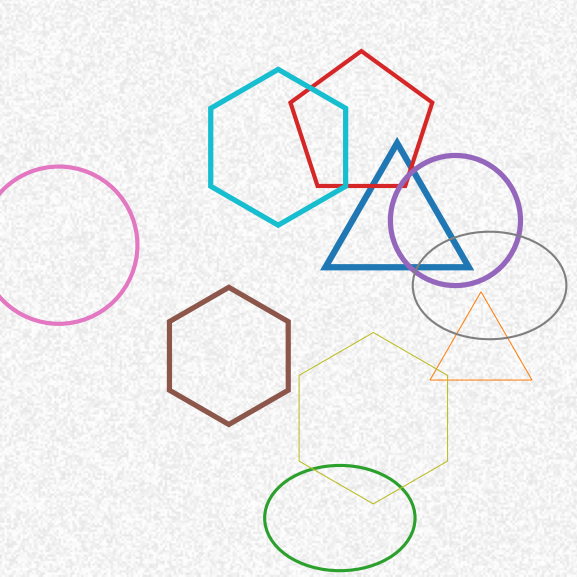[{"shape": "triangle", "thickness": 3, "radius": 0.72, "center": [0.688, 0.608]}, {"shape": "triangle", "thickness": 0.5, "radius": 0.51, "center": [0.833, 0.392]}, {"shape": "oval", "thickness": 1.5, "radius": 0.65, "center": [0.588, 0.102]}, {"shape": "pentagon", "thickness": 2, "radius": 0.65, "center": [0.626, 0.782]}, {"shape": "circle", "thickness": 2.5, "radius": 0.56, "center": [0.789, 0.617]}, {"shape": "hexagon", "thickness": 2.5, "radius": 0.59, "center": [0.396, 0.383]}, {"shape": "circle", "thickness": 2, "radius": 0.68, "center": [0.102, 0.575]}, {"shape": "oval", "thickness": 1, "radius": 0.67, "center": [0.848, 0.505]}, {"shape": "hexagon", "thickness": 0.5, "radius": 0.74, "center": [0.646, 0.275]}, {"shape": "hexagon", "thickness": 2.5, "radius": 0.67, "center": [0.482, 0.744]}]